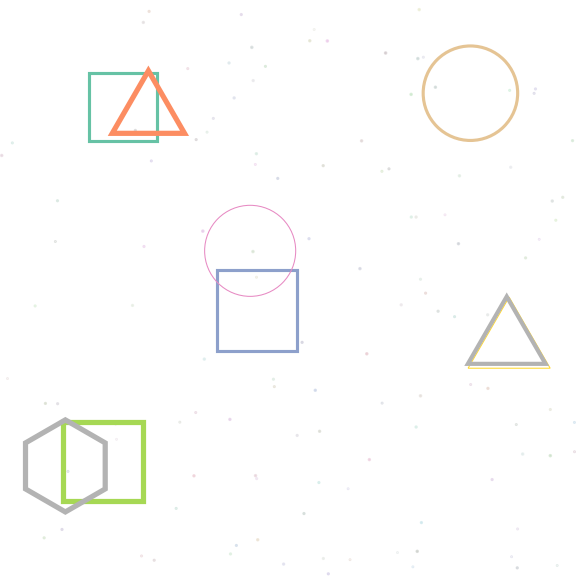[{"shape": "square", "thickness": 1.5, "radius": 0.29, "center": [0.213, 0.814]}, {"shape": "triangle", "thickness": 2.5, "radius": 0.36, "center": [0.257, 0.804]}, {"shape": "square", "thickness": 1.5, "radius": 0.35, "center": [0.445, 0.462]}, {"shape": "circle", "thickness": 0.5, "radius": 0.39, "center": [0.433, 0.565]}, {"shape": "square", "thickness": 2.5, "radius": 0.34, "center": [0.178, 0.2]}, {"shape": "triangle", "thickness": 0.5, "radius": 0.41, "center": [0.882, 0.403]}, {"shape": "circle", "thickness": 1.5, "radius": 0.41, "center": [0.815, 0.838]}, {"shape": "triangle", "thickness": 2, "radius": 0.39, "center": [0.877, 0.408]}, {"shape": "hexagon", "thickness": 2.5, "radius": 0.4, "center": [0.113, 0.192]}]